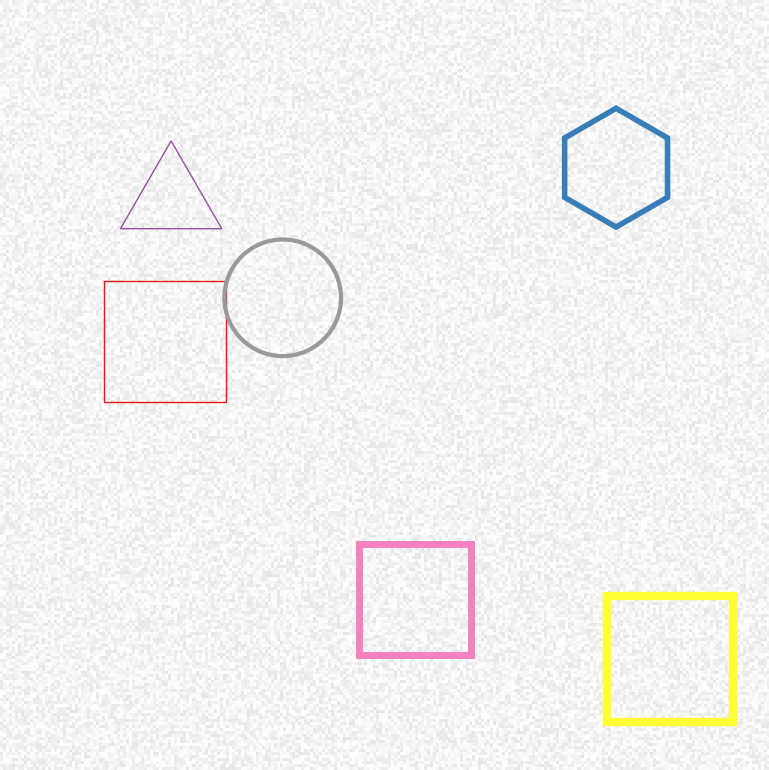[{"shape": "square", "thickness": 0.5, "radius": 0.39, "center": [0.214, 0.557]}, {"shape": "hexagon", "thickness": 2, "radius": 0.39, "center": [0.8, 0.782]}, {"shape": "triangle", "thickness": 0.5, "radius": 0.38, "center": [0.222, 0.741]}, {"shape": "square", "thickness": 3, "radius": 0.41, "center": [0.871, 0.145]}, {"shape": "square", "thickness": 2.5, "radius": 0.36, "center": [0.539, 0.221]}, {"shape": "circle", "thickness": 1.5, "radius": 0.38, "center": [0.367, 0.613]}]